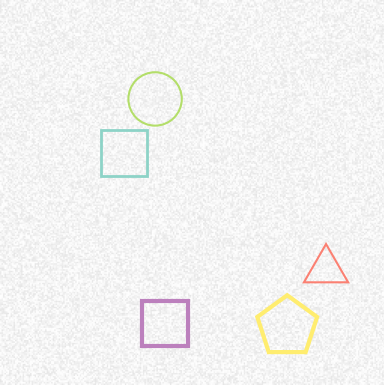[{"shape": "square", "thickness": 2, "radius": 0.3, "center": [0.322, 0.602]}, {"shape": "triangle", "thickness": 1.5, "radius": 0.33, "center": [0.847, 0.3]}, {"shape": "circle", "thickness": 1.5, "radius": 0.35, "center": [0.403, 0.743]}, {"shape": "square", "thickness": 3, "radius": 0.3, "center": [0.429, 0.16]}, {"shape": "pentagon", "thickness": 3, "radius": 0.41, "center": [0.746, 0.152]}]